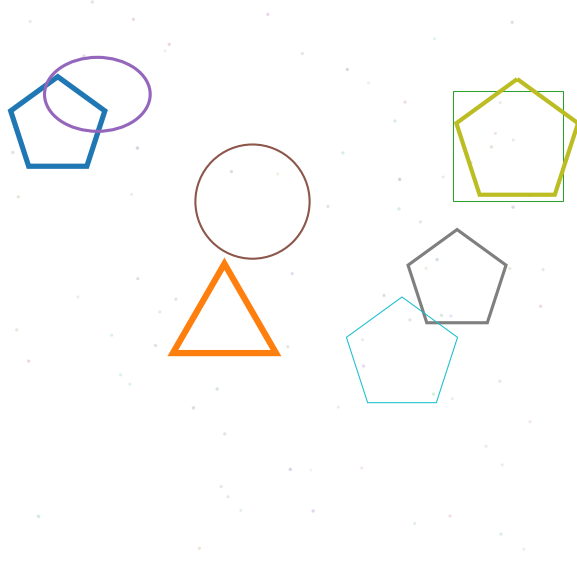[{"shape": "pentagon", "thickness": 2.5, "radius": 0.43, "center": [0.1, 0.781]}, {"shape": "triangle", "thickness": 3, "radius": 0.52, "center": [0.389, 0.439]}, {"shape": "square", "thickness": 0.5, "radius": 0.48, "center": [0.879, 0.746]}, {"shape": "oval", "thickness": 1.5, "radius": 0.46, "center": [0.169, 0.836]}, {"shape": "circle", "thickness": 1, "radius": 0.49, "center": [0.437, 0.65]}, {"shape": "pentagon", "thickness": 1.5, "radius": 0.45, "center": [0.791, 0.512]}, {"shape": "pentagon", "thickness": 2, "radius": 0.55, "center": [0.896, 0.752]}, {"shape": "pentagon", "thickness": 0.5, "radius": 0.51, "center": [0.696, 0.384]}]